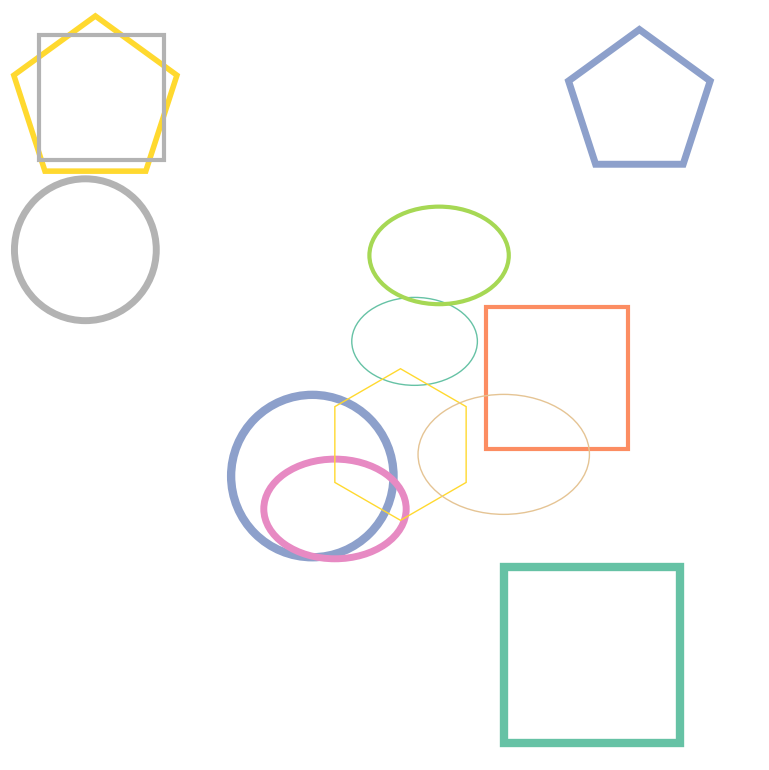[{"shape": "oval", "thickness": 0.5, "radius": 0.41, "center": [0.538, 0.557]}, {"shape": "square", "thickness": 3, "radius": 0.57, "center": [0.769, 0.149]}, {"shape": "square", "thickness": 1.5, "radius": 0.46, "center": [0.723, 0.509]}, {"shape": "circle", "thickness": 3, "radius": 0.53, "center": [0.406, 0.382]}, {"shape": "pentagon", "thickness": 2.5, "radius": 0.48, "center": [0.83, 0.865]}, {"shape": "oval", "thickness": 2.5, "radius": 0.46, "center": [0.435, 0.339]}, {"shape": "oval", "thickness": 1.5, "radius": 0.45, "center": [0.57, 0.668]}, {"shape": "hexagon", "thickness": 0.5, "radius": 0.49, "center": [0.52, 0.423]}, {"shape": "pentagon", "thickness": 2, "radius": 0.56, "center": [0.124, 0.868]}, {"shape": "oval", "thickness": 0.5, "radius": 0.56, "center": [0.654, 0.41]}, {"shape": "square", "thickness": 1.5, "radius": 0.41, "center": [0.131, 0.873]}, {"shape": "circle", "thickness": 2.5, "radius": 0.46, "center": [0.111, 0.676]}]